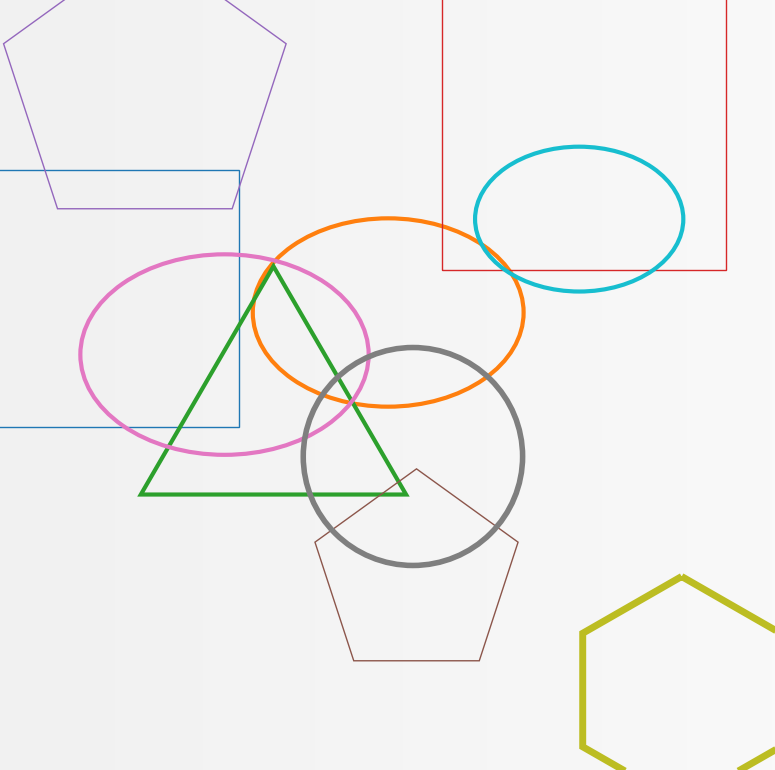[{"shape": "square", "thickness": 0.5, "radius": 0.83, "center": [0.142, 0.613]}, {"shape": "oval", "thickness": 1.5, "radius": 0.87, "center": [0.501, 0.594]}, {"shape": "triangle", "thickness": 1.5, "radius": 0.99, "center": [0.353, 0.457]}, {"shape": "square", "thickness": 0.5, "radius": 0.92, "center": [0.753, 0.833]}, {"shape": "pentagon", "thickness": 0.5, "radius": 0.96, "center": [0.187, 0.884]}, {"shape": "pentagon", "thickness": 0.5, "radius": 0.69, "center": [0.537, 0.253]}, {"shape": "oval", "thickness": 1.5, "radius": 0.93, "center": [0.29, 0.54]}, {"shape": "circle", "thickness": 2, "radius": 0.71, "center": [0.533, 0.407]}, {"shape": "hexagon", "thickness": 2.5, "radius": 0.74, "center": [0.88, 0.104]}, {"shape": "oval", "thickness": 1.5, "radius": 0.67, "center": [0.747, 0.715]}]